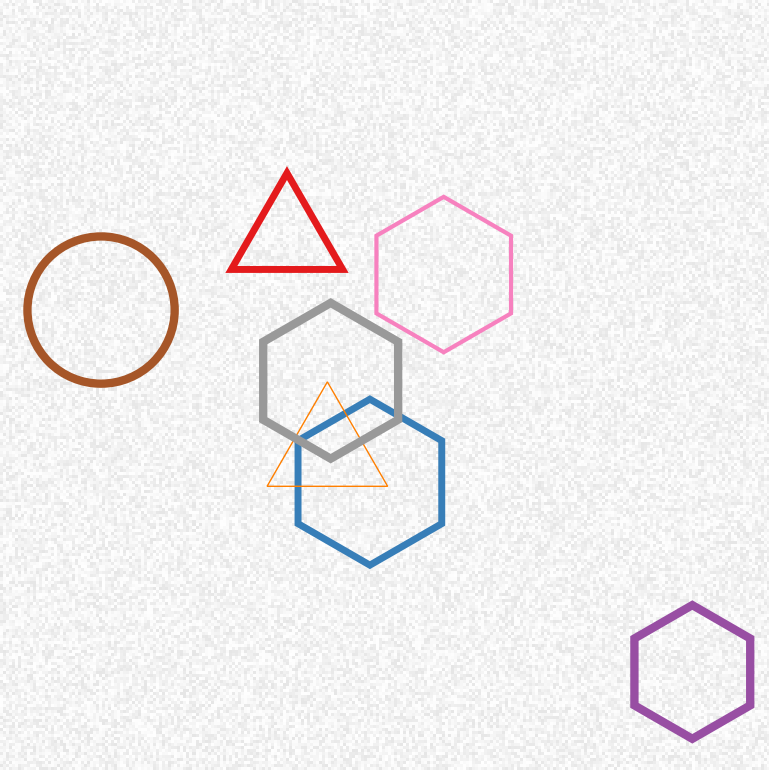[{"shape": "triangle", "thickness": 2.5, "radius": 0.42, "center": [0.373, 0.692]}, {"shape": "hexagon", "thickness": 2.5, "radius": 0.54, "center": [0.48, 0.374]}, {"shape": "hexagon", "thickness": 3, "radius": 0.43, "center": [0.899, 0.127]}, {"shape": "triangle", "thickness": 0.5, "radius": 0.45, "center": [0.425, 0.414]}, {"shape": "circle", "thickness": 3, "radius": 0.48, "center": [0.131, 0.597]}, {"shape": "hexagon", "thickness": 1.5, "radius": 0.5, "center": [0.576, 0.643]}, {"shape": "hexagon", "thickness": 3, "radius": 0.51, "center": [0.429, 0.505]}]